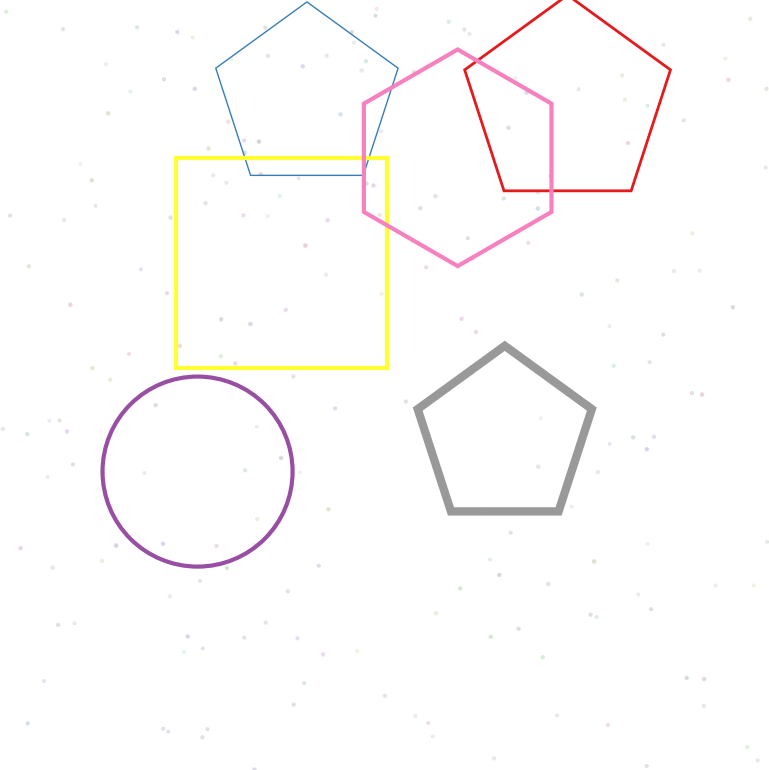[{"shape": "pentagon", "thickness": 1, "radius": 0.7, "center": [0.737, 0.866]}, {"shape": "pentagon", "thickness": 0.5, "radius": 0.62, "center": [0.399, 0.873]}, {"shape": "circle", "thickness": 1.5, "radius": 0.62, "center": [0.257, 0.388]}, {"shape": "square", "thickness": 1.5, "radius": 0.68, "center": [0.366, 0.658]}, {"shape": "hexagon", "thickness": 1.5, "radius": 0.7, "center": [0.594, 0.795]}, {"shape": "pentagon", "thickness": 3, "radius": 0.59, "center": [0.656, 0.432]}]